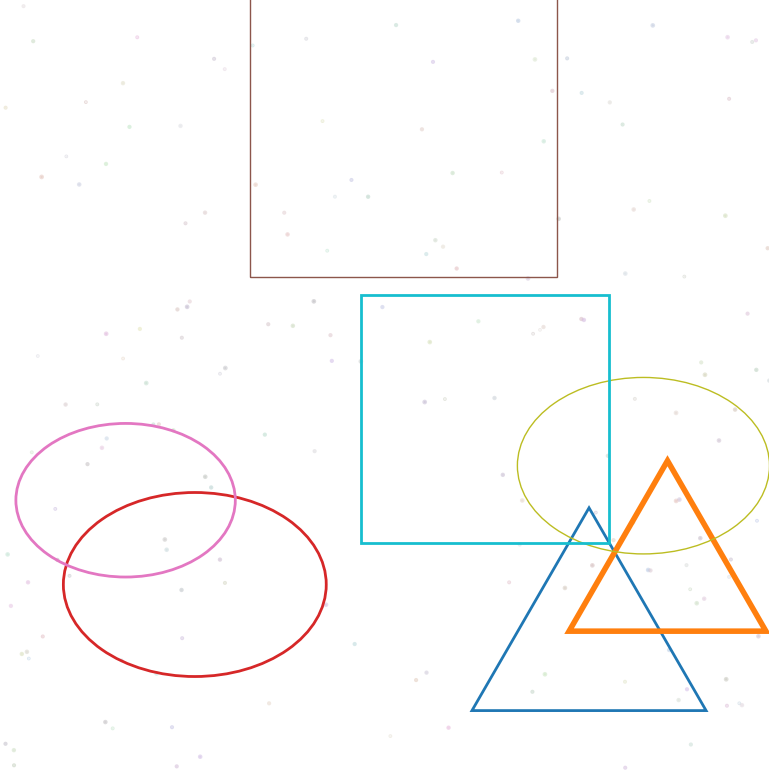[{"shape": "triangle", "thickness": 1, "radius": 0.88, "center": [0.765, 0.165]}, {"shape": "triangle", "thickness": 2, "radius": 0.74, "center": [0.867, 0.254]}, {"shape": "oval", "thickness": 1, "radius": 0.85, "center": [0.253, 0.241]}, {"shape": "square", "thickness": 0.5, "radius": 1.0, "center": [0.524, 0.839]}, {"shape": "oval", "thickness": 1, "radius": 0.71, "center": [0.163, 0.35]}, {"shape": "oval", "thickness": 0.5, "radius": 0.82, "center": [0.836, 0.395]}, {"shape": "square", "thickness": 1, "radius": 0.81, "center": [0.63, 0.456]}]